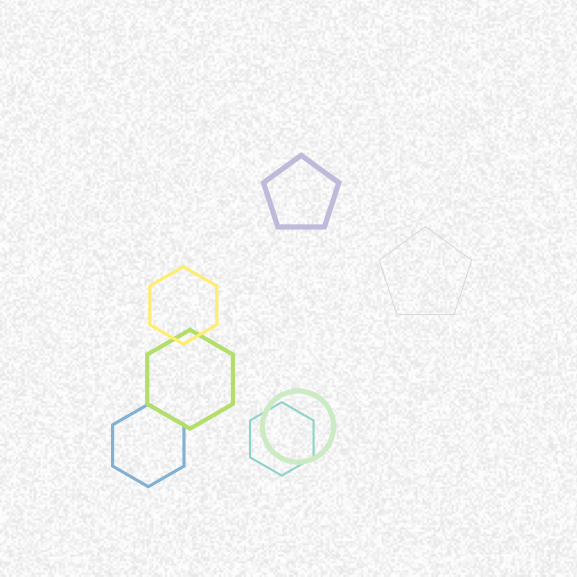[{"shape": "hexagon", "thickness": 1, "radius": 0.32, "center": [0.488, 0.239]}, {"shape": "pentagon", "thickness": 2.5, "radius": 0.34, "center": [0.521, 0.662]}, {"shape": "hexagon", "thickness": 1.5, "radius": 0.36, "center": [0.257, 0.228]}, {"shape": "hexagon", "thickness": 2, "radius": 0.43, "center": [0.329, 0.342]}, {"shape": "pentagon", "thickness": 0.5, "radius": 0.42, "center": [0.737, 0.523]}, {"shape": "circle", "thickness": 2.5, "radius": 0.31, "center": [0.516, 0.261]}, {"shape": "hexagon", "thickness": 1.5, "radius": 0.33, "center": [0.317, 0.47]}]